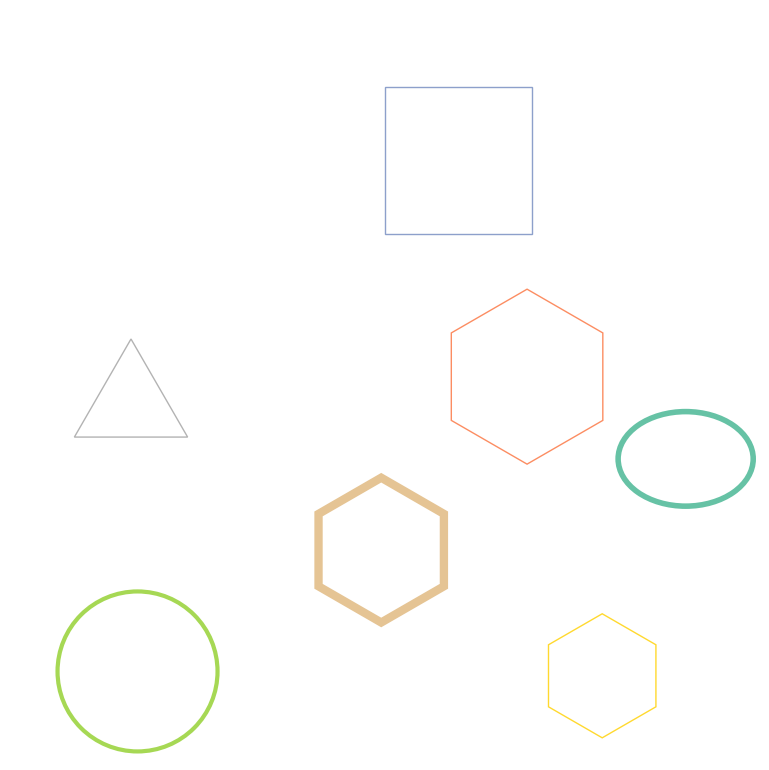[{"shape": "oval", "thickness": 2, "radius": 0.44, "center": [0.89, 0.404]}, {"shape": "hexagon", "thickness": 0.5, "radius": 0.57, "center": [0.685, 0.511]}, {"shape": "square", "thickness": 0.5, "radius": 0.48, "center": [0.596, 0.792]}, {"shape": "circle", "thickness": 1.5, "radius": 0.52, "center": [0.179, 0.128]}, {"shape": "hexagon", "thickness": 0.5, "radius": 0.4, "center": [0.782, 0.122]}, {"shape": "hexagon", "thickness": 3, "radius": 0.47, "center": [0.495, 0.286]}, {"shape": "triangle", "thickness": 0.5, "radius": 0.42, "center": [0.17, 0.475]}]